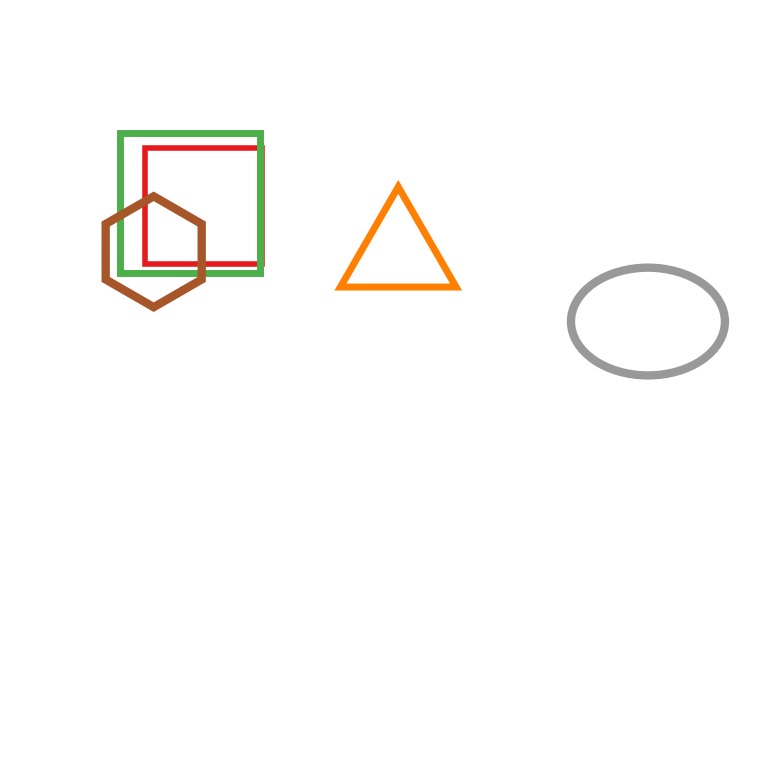[{"shape": "square", "thickness": 2, "radius": 0.38, "center": [0.264, 0.733]}, {"shape": "square", "thickness": 2.5, "radius": 0.45, "center": [0.247, 0.737]}, {"shape": "triangle", "thickness": 2.5, "radius": 0.43, "center": [0.517, 0.671]}, {"shape": "hexagon", "thickness": 3, "radius": 0.36, "center": [0.2, 0.673]}, {"shape": "oval", "thickness": 3, "radius": 0.5, "center": [0.842, 0.582]}]